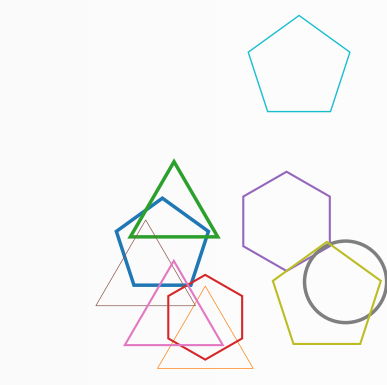[{"shape": "pentagon", "thickness": 2.5, "radius": 0.62, "center": [0.419, 0.36]}, {"shape": "triangle", "thickness": 0.5, "radius": 0.71, "center": [0.53, 0.114]}, {"shape": "triangle", "thickness": 2.5, "radius": 0.65, "center": [0.449, 0.45]}, {"shape": "hexagon", "thickness": 1.5, "radius": 0.55, "center": [0.53, 0.176]}, {"shape": "hexagon", "thickness": 1.5, "radius": 0.64, "center": [0.739, 0.425]}, {"shape": "triangle", "thickness": 0.5, "radius": 0.74, "center": [0.376, 0.28]}, {"shape": "triangle", "thickness": 1.5, "radius": 0.73, "center": [0.449, 0.177]}, {"shape": "circle", "thickness": 2.5, "radius": 0.53, "center": [0.892, 0.268]}, {"shape": "pentagon", "thickness": 1.5, "radius": 0.73, "center": [0.843, 0.225]}, {"shape": "pentagon", "thickness": 1, "radius": 0.69, "center": [0.772, 0.822]}]